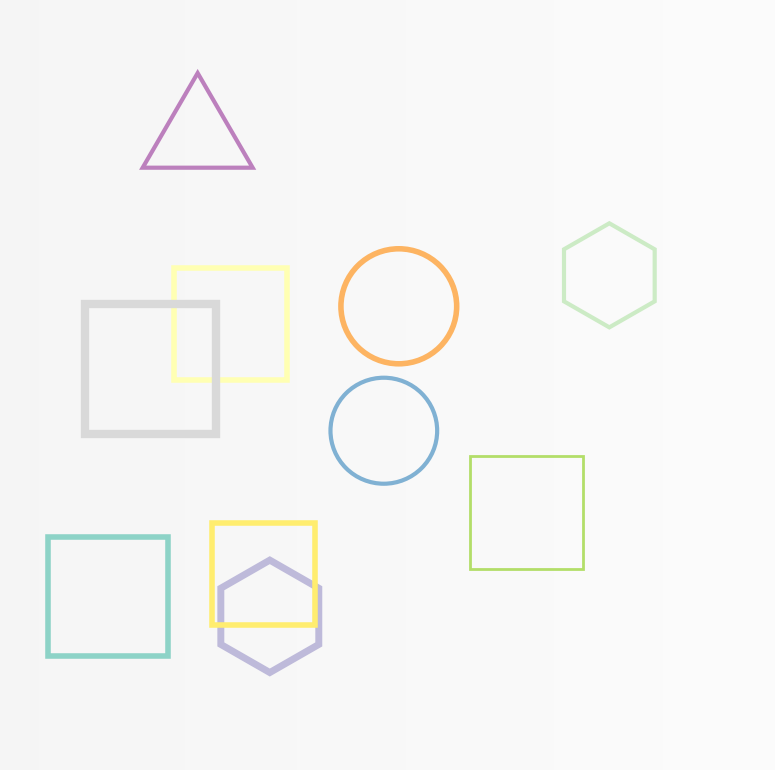[{"shape": "square", "thickness": 2, "radius": 0.39, "center": [0.139, 0.225]}, {"shape": "square", "thickness": 2, "radius": 0.36, "center": [0.298, 0.58]}, {"shape": "hexagon", "thickness": 2.5, "radius": 0.36, "center": [0.348, 0.2]}, {"shape": "circle", "thickness": 1.5, "radius": 0.34, "center": [0.495, 0.441]}, {"shape": "circle", "thickness": 2, "radius": 0.37, "center": [0.515, 0.602]}, {"shape": "square", "thickness": 1, "radius": 0.36, "center": [0.679, 0.334]}, {"shape": "square", "thickness": 3, "radius": 0.42, "center": [0.194, 0.521]}, {"shape": "triangle", "thickness": 1.5, "radius": 0.41, "center": [0.255, 0.823]}, {"shape": "hexagon", "thickness": 1.5, "radius": 0.34, "center": [0.786, 0.642]}, {"shape": "square", "thickness": 2, "radius": 0.33, "center": [0.34, 0.254]}]